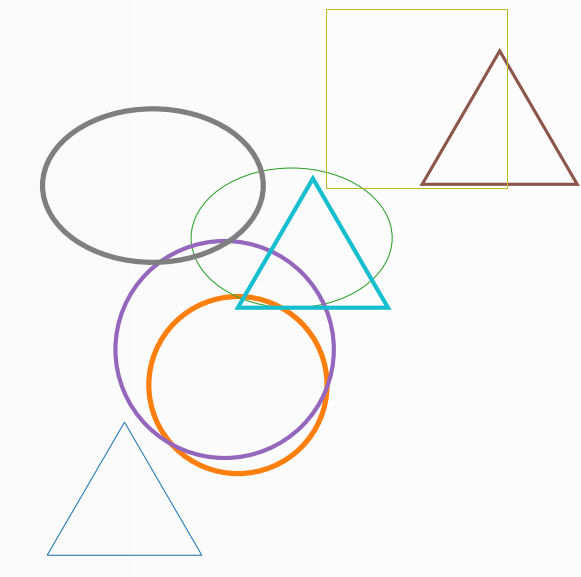[{"shape": "triangle", "thickness": 0.5, "radius": 0.77, "center": [0.214, 0.114]}, {"shape": "circle", "thickness": 2.5, "radius": 0.77, "center": [0.409, 0.332]}, {"shape": "oval", "thickness": 0.5, "radius": 0.86, "center": [0.502, 0.587]}, {"shape": "circle", "thickness": 2, "radius": 0.94, "center": [0.386, 0.394]}, {"shape": "triangle", "thickness": 1.5, "radius": 0.77, "center": [0.86, 0.757]}, {"shape": "oval", "thickness": 2.5, "radius": 0.95, "center": [0.263, 0.678]}, {"shape": "square", "thickness": 0.5, "radius": 0.78, "center": [0.717, 0.829]}, {"shape": "triangle", "thickness": 2, "radius": 0.75, "center": [0.538, 0.541]}]